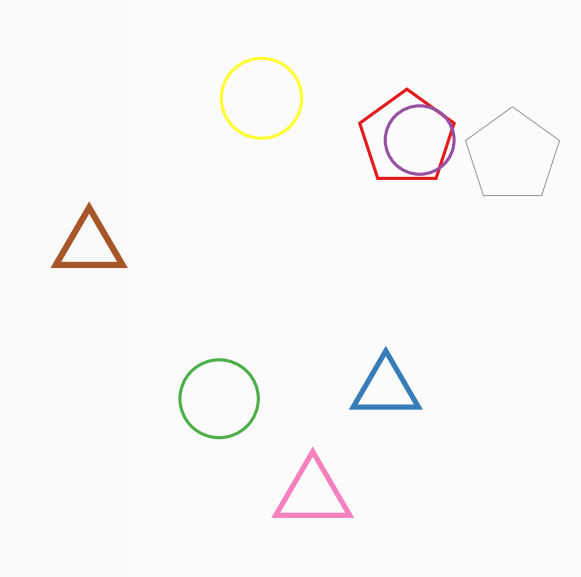[{"shape": "pentagon", "thickness": 1.5, "radius": 0.43, "center": [0.7, 0.759]}, {"shape": "triangle", "thickness": 2.5, "radius": 0.32, "center": [0.664, 0.327]}, {"shape": "circle", "thickness": 1.5, "radius": 0.34, "center": [0.377, 0.309]}, {"shape": "circle", "thickness": 1.5, "radius": 0.3, "center": [0.722, 0.757]}, {"shape": "circle", "thickness": 1.5, "radius": 0.35, "center": [0.45, 0.829]}, {"shape": "triangle", "thickness": 3, "radius": 0.33, "center": [0.153, 0.573]}, {"shape": "triangle", "thickness": 2.5, "radius": 0.37, "center": [0.538, 0.144]}, {"shape": "pentagon", "thickness": 0.5, "radius": 0.43, "center": [0.882, 0.729]}]